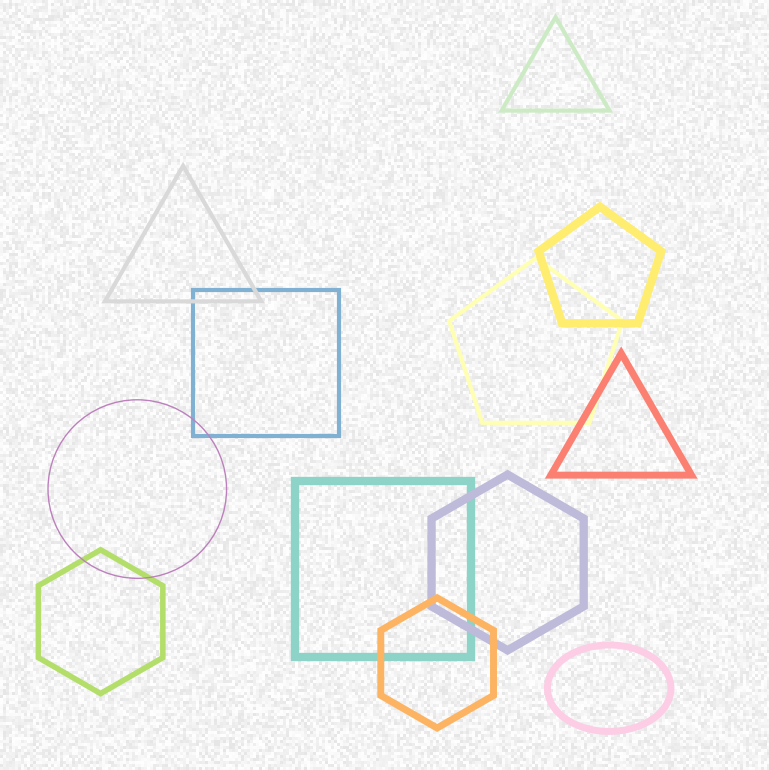[{"shape": "square", "thickness": 3, "radius": 0.57, "center": [0.498, 0.261]}, {"shape": "pentagon", "thickness": 1.5, "radius": 0.59, "center": [0.696, 0.547]}, {"shape": "hexagon", "thickness": 3, "radius": 0.57, "center": [0.659, 0.27]}, {"shape": "triangle", "thickness": 2.5, "radius": 0.53, "center": [0.807, 0.436]}, {"shape": "square", "thickness": 1.5, "radius": 0.48, "center": [0.345, 0.528]}, {"shape": "hexagon", "thickness": 2.5, "radius": 0.42, "center": [0.568, 0.139]}, {"shape": "hexagon", "thickness": 2, "radius": 0.47, "center": [0.131, 0.193]}, {"shape": "oval", "thickness": 2.5, "radius": 0.4, "center": [0.791, 0.106]}, {"shape": "triangle", "thickness": 1.5, "radius": 0.59, "center": [0.238, 0.667]}, {"shape": "circle", "thickness": 0.5, "radius": 0.58, "center": [0.178, 0.365]}, {"shape": "triangle", "thickness": 1.5, "radius": 0.4, "center": [0.721, 0.897]}, {"shape": "pentagon", "thickness": 3, "radius": 0.42, "center": [0.779, 0.648]}]